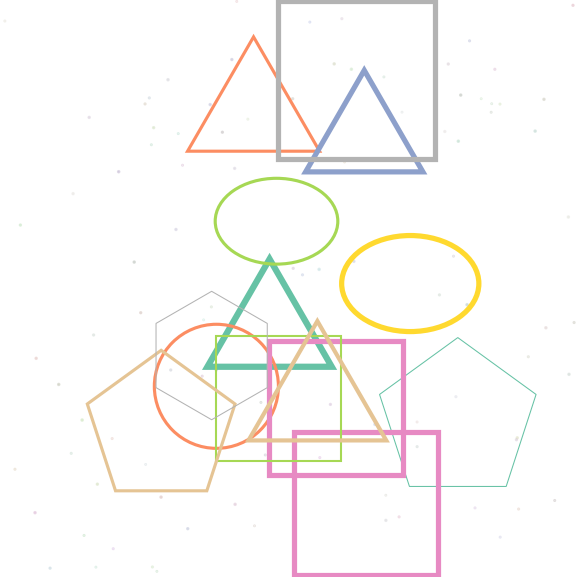[{"shape": "triangle", "thickness": 3, "radius": 0.62, "center": [0.467, 0.426]}, {"shape": "pentagon", "thickness": 0.5, "radius": 0.71, "center": [0.793, 0.272]}, {"shape": "circle", "thickness": 1.5, "radius": 0.54, "center": [0.375, 0.33]}, {"shape": "triangle", "thickness": 1.5, "radius": 0.66, "center": [0.439, 0.803]}, {"shape": "triangle", "thickness": 2.5, "radius": 0.59, "center": [0.631, 0.76]}, {"shape": "square", "thickness": 2.5, "radius": 0.58, "center": [0.582, 0.293]}, {"shape": "square", "thickness": 2.5, "radius": 0.62, "center": [0.634, 0.127]}, {"shape": "square", "thickness": 1, "radius": 0.54, "center": [0.482, 0.309]}, {"shape": "oval", "thickness": 1.5, "radius": 0.53, "center": [0.479, 0.616]}, {"shape": "oval", "thickness": 2.5, "radius": 0.59, "center": [0.71, 0.508]}, {"shape": "triangle", "thickness": 2, "radius": 0.69, "center": [0.55, 0.305]}, {"shape": "pentagon", "thickness": 1.5, "radius": 0.67, "center": [0.279, 0.258]}, {"shape": "square", "thickness": 2.5, "radius": 0.68, "center": [0.617, 0.861]}, {"shape": "hexagon", "thickness": 0.5, "radius": 0.56, "center": [0.366, 0.384]}]